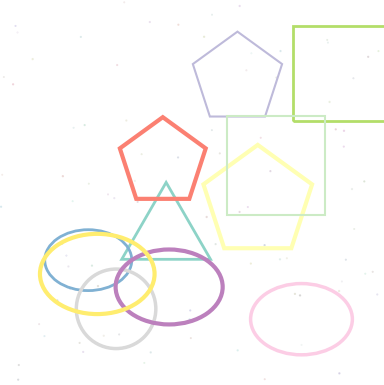[{"shape": "triangle", "thickness": 2, "radius": 0.67, "center": [0.432, 0.393]}, {"shape": "pentagon", "thickness": 3, "radius": 0.74, "center": [0.67, 0.475]}, {"shape": "pentagon", "thickness": 1.5, "radius": 0.61, "center": [0.617, 0.796]}, {"shape": "pentagon", "thickness": 3, "radius": 0.59, "center": [0.423, 0.578]}, {"shape": "oval", "thickness": 2, "radius": 0.56, "center": [0.229, 0.324]}, {"shape": "square", "thickness": 2, "radius": 0.62, "center": [0.883, 0.81]}, {"shape": "oval", "thickness": 2.5, "radius": 0.66, "center": [0.783, 0.171]}, {"shape": "circle", "thickness": 2.5, "radius": 0.52, "center": [0.301, 0.198]}, {"shape": "oval", "thickness": 3, "radius": 0.7, "center": [0.439, 0.255]}, {"shape": "square", "thickness": 1.5, "radius": 0.64, "center": [0.717, 0.57]}, {"shape": "oval", "thickness": 3, "radius": 0.74, "center": [0.253, 0.288]}]